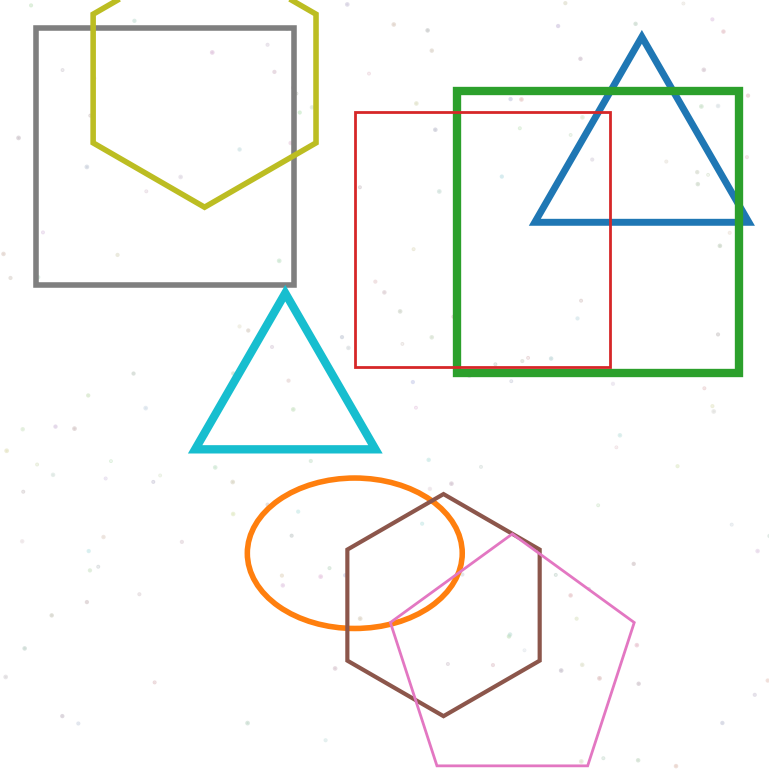[{"shape": "triangle", "thickness": 2.5, "radius": 0.8, "center": [0.834, 0.792]}, {"shape": "oval", "thickness": 2, "radius": 0.7, "center": [0.461, 0.281]}, {"shape": "square", "thickness": 3, "radius": 0.92, "center": [0.776, 0.698]}, {"shape": "square", "thickness": 1, "radius": 0.83, "center": [0.627, 0.689]}, {"shape": "hexagon", "thickness": 1.5, "radius": 0.72, "center": [0.576, 0.214]}, {"shape": "pentagon", "thickness": 1, "radius": 0.83, "center": [0.665, 0.14]}, {"shape": "square", "thickness": 2, "radius": 0.84, "center": [0.214, 0.797]}, {"shape": "hexagon", "thickness": 2, "radius": 0.84, "center": [0.266, 0.898]}, {"shape": "triangle", "thickness": 3, "radius": 0.68, "center": [0.37, 0.484]}]